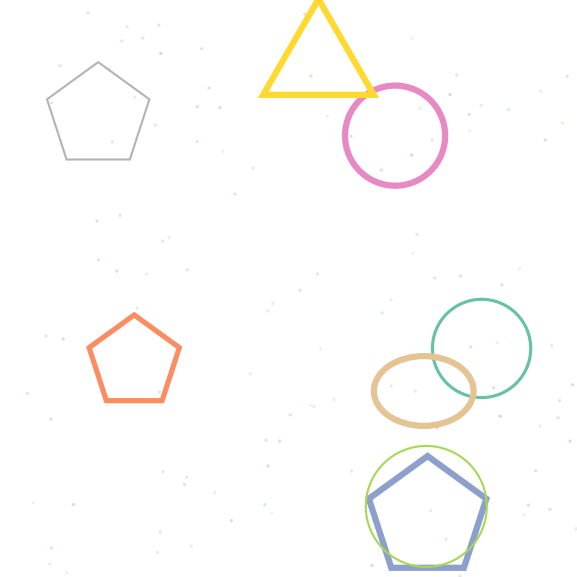[{"shape": "circle", "thickness": 1.5, "radius": 0.43, "center": [0.834, 0.396]}, {"shape": "pentagon", "thickness": 2.5, "radius": 0.41, "center": [0.232, 0.372]}, {"shape": "pentagon", "thickness": 3, "radius": 0.53, "center": [0.74, 0.102]}, {"shape": "circle", "thickness": 3, "radius": 0.43, "center": [0.684, 0.764]}, {"shape": "circle", "thickness": 1, "radius": 0.52, "center": [0.738, 0.122]}, {"shape": "triangle", "thickness": 3, "radius": 0.55, "center": [0.551, 0.89]}, {"shape": "oval", "thickness": 3, "radius": 0.43, "center": [0.734, 0.322]}, {"shape": "pentagon", "thickness": 1, "radius": 0.47, "center": [0.17, 0.798]}]